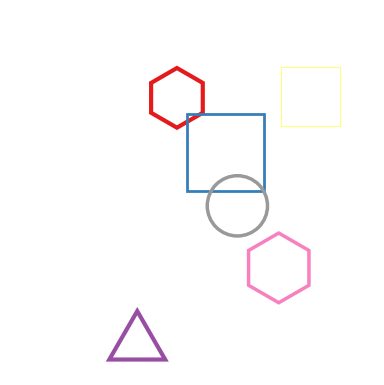[{"shape": "hexagon", "thickness": 3, "radius": 0.39, "center": [0.46, 0.746]}, {"shape": "square", "thickness": 2, "radius": 0.5, "center": [0.586, 0.604]}, {"shape": "triangle", "thickness": 3, "radius": 0.42, "center": [0.356, 0.108]}, {"shape": "square", "thickness": 0.5, "radius": 0.39, "center": [0.807, 0.749]}, {"shape": "hexagon", "thickness": 2.5, "radius": 0.45, "center": [0.724, 0.304]}, {"shape": "circle", "thickness": 2.5, "radius": 0.39, "center": [0.617, 0.465]}]